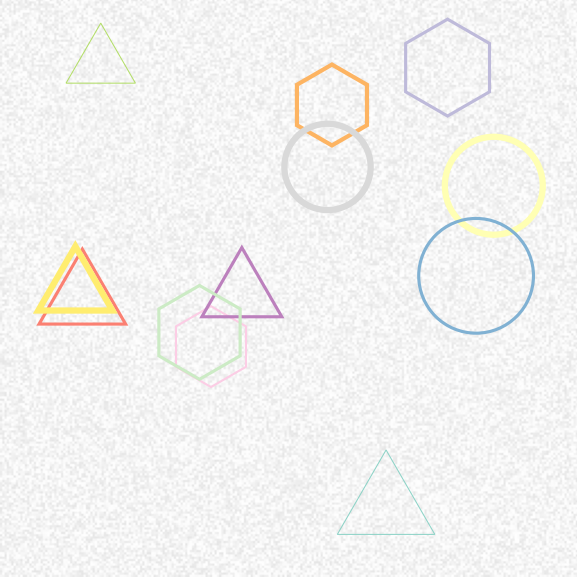[{"shape": "triangle", "thickness": 0.5, "radius": 0.49, "center": [0.669, 0.123]}, {"shape": "circle", "thickness": 3, "radius": 0.42, "center": [0.855, 0.677]}, {"shape": "hexagon", "thickness": 1.5, "radius": 0.42, "center": [0.775, 0.882]}, {"shape": "triangle", "thickness": 1.5, "radius": 0.43, "center": [0.143, 0.481]}, {"shape": "circle", "thickness": 1.5, "radius": 0.5, "center": [0.824, 0.522]}, {"shape": "hexagon", "thickness": 2, "radius": 0.35, "center": [0.575, 0.817]}, {"shape": "triangle", "thickness": 0.5, "radius": 0.35, "center": [0.174, 0.89]}, {"shape": "hexagon", "thickness": 1, "radius": 0.35, "center": [0.365, 0.399]}, {"shape": "circle", "thickness": 3, "radius": 0.37, "center": [0.567, 0.71]}, {"shape": "triangle", "thickness": 1.5, "radius": 0.4, "center": [0.419, 0.491]}, {"shape": "hexagon", "thickness": 1.5, "radius": 0.41, "center": [0.345, 0.424]}, {"shape": "triangle", "thickness": 3, "radius": 0.37, "center": [0.13, 0.498]}]